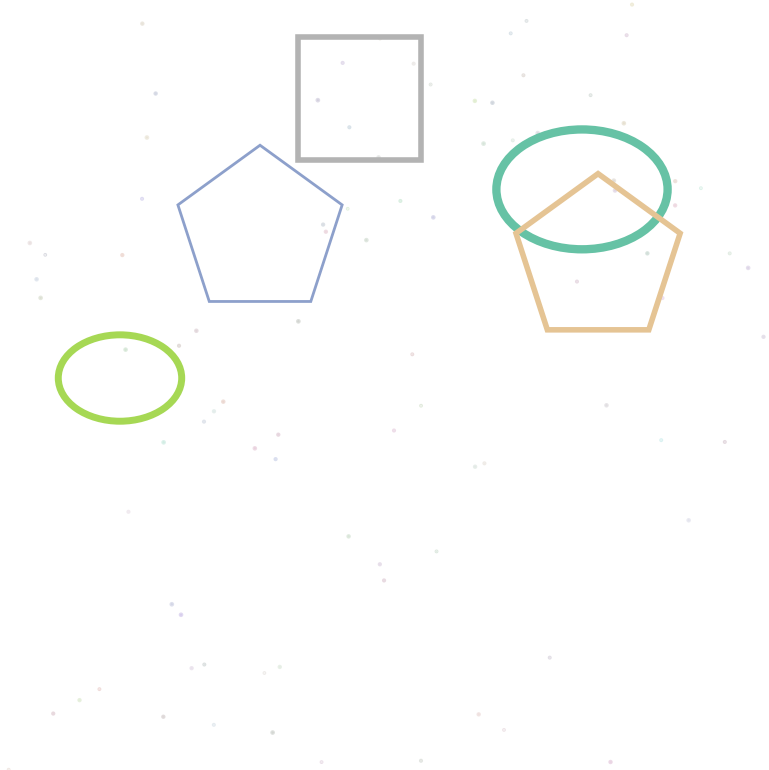[{"shape": "oval", "thickness": 3, "radius": 0.56, "center": [0.756, 0.754]}, {"shape": "pentagon", "thickness": 1, "radius": 0.56, "center": [0.338, 0.699]}, {"shape": "oval", "thickness": 2.5, "radius": 0.4, "center": [0.156, 0.509]}, {"shape": "pentagon", "thickness": 2, "radius": 0.56, "center": [0.777, 0.662]}, {"shape": "square", "thickness": 2, "radius": 0.4, "center": [0.467, 0.872]}]